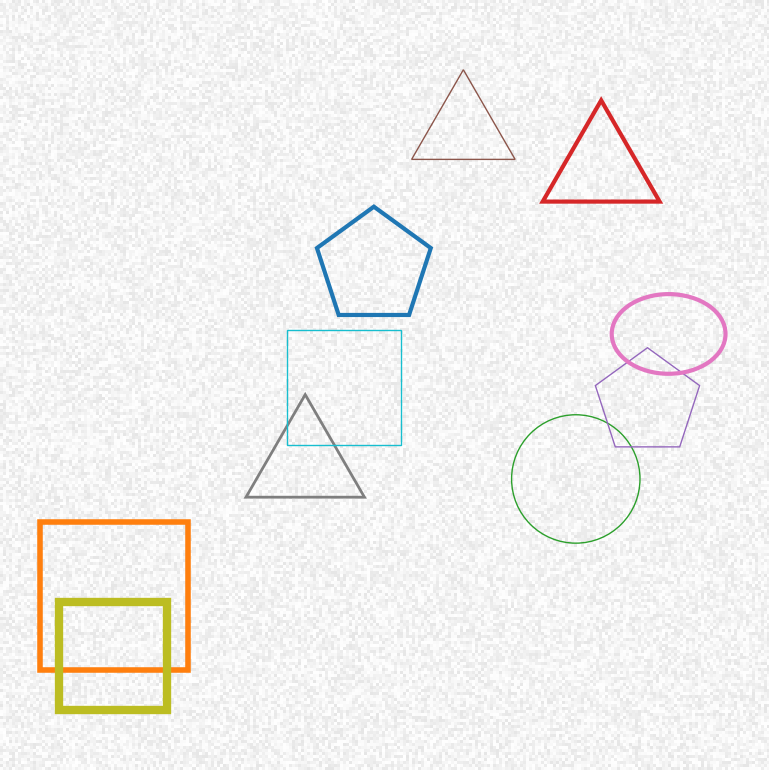[{"shape": "pentagon", "thickness": 1.5, "radius": 0.39, "center": [0.486, 0.654]}, {"shape": "square", "thickness": 2, "radius": 0.48, "center": [0.148, 0.226]}, {"shape": "circle", "thickness": 0.5, "radius": 0.42, "center": [0.748, 0.378]}, {"shape": "triangle", "thickness": 1.5, "radius": 0.44, "center": [0.781, 0.782]}, {"shape": "pentagon", "thickness": 0.5, "radius": 0.36, "center": [0.841, 0.477]}, {"shape": "triangle", "thickness": 0.5, "radius": 0.39, "center": [0.602, 0.832]}, {"shape": "oval", "thickness": 1.5, "radius": 0.37, "center": [0.868, 0.566]}, {"shape": "triangle", "thickness": 1, "radius": 0.44, "center": [0.396, 0.399]}, {"shape": "square", "thickness": 3, "radius": 0.35, "center": [0.147, 0.148]}, {"shape": "square", "thickness": 0.5, "radius": 0.37, "center": [0.447, 0.497]}]